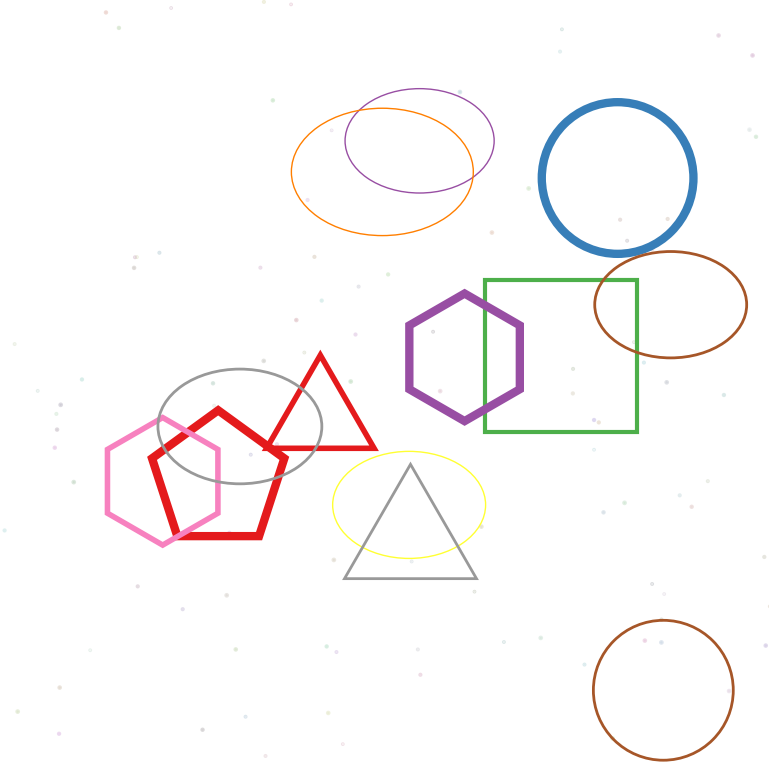[{"shape": "pentagon", "thickness": 3, "radius": 0.45, "center": [0.283, 0.377]}, {"shape": "triangle", "thickness": 2, "radius": 0.4, "center": [0.416, 0.458]}, {"shape": "circle", "thickness": 3, "radius": 0.49, "center": [0.802, 0.769]}, {"shape": "square", "thickness": 1.5, "radius": 0.49, "center": [0.728, 0.538]}, {"shape": "oval", "thickness": 0.5, "radius": 0.48, "center": [0.545, 0.817]}, {"shape": "hexagon", "thickness": 3, "radius": 0.41, "center": [0.603, 0.536]}, {"shape": "oval", "thickness": 0.5, "radius": 0.59, "center": [0.497, 0.777]}, {"shape": "oval", "thickness": 0.5, "radius": 0.5, "center": [0.531, 0.344]}, {"shape": "circle", "thickness": 1, "radius": 0.45, "center": [0.861, 0.104]}, {"shape": "oval", "thickness": 1, "radius": 0.49, "center": [0.871, 0.604]}, {"shape": "hexagon", "thickness": 2, "radius": 0.41, "center": [0.211, 0.375]}, {"shape": "triangle", "thickness": 1, "radius": 0.49, "center": [0.533, 0.298]}, {"shape": "oval", "thickness": 1, "radius": 0.53, "center": [0.312, 0.446]}]